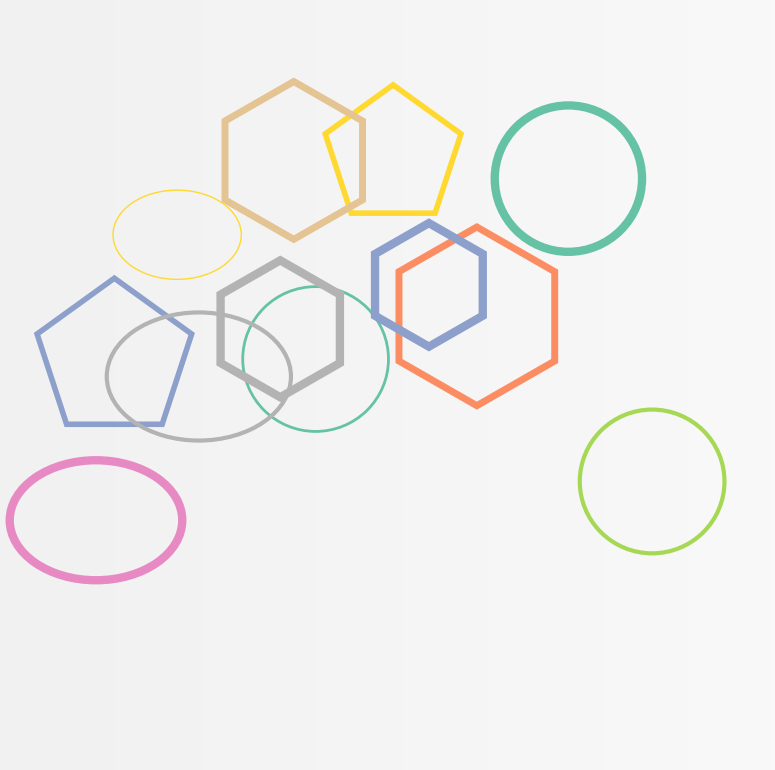[{"shape": "circle", "thickness": 3, "radius": 0.48, "center": [0.733, 0.768]}, {"shape": "circle", "thickness": 1, "radius": 0.47, "center": [0.407, 0.534]}, {"shape": "hexagon", "thickness": 2.5, "radius": 0.58, "center": [0.615, 0.589]}, {"shape": "hexagon", "thickness": 3, "radius": 0.4, "center": [0.553, 0.63]}, {"shape": "pentagon", "thickness": 2, "radius": 0.52, "center": [0.148, 0.534]}, {"shape": "oval", "thickness": 3, "radius": 0.56, "center": [0.124, 0.324]}, {"shape": "circle", "thickness": 1.5, "radius": 0.47, "center": [0.841, 0.375]}, {"shape": "pentagon", "thickness": 2, "radius": 0.46, "center": [0.507, 0.798]}, {"shape": "oval", "thickness": 0.5, "radius": 0.41, "center": [0.229, 0.695]}, {"shape": "hexagon", "thickness": 2.5, "radius": 0.51, "center": [0.379, 0.792]}, {"shape": "hexagon", "thickness": 3, "radius": 0.44, "center": [0.362, 0.573]}, {"shape": "oval", "thickness": 1.5, "radius": 0.59, "center": [0.257, 0.511]}]